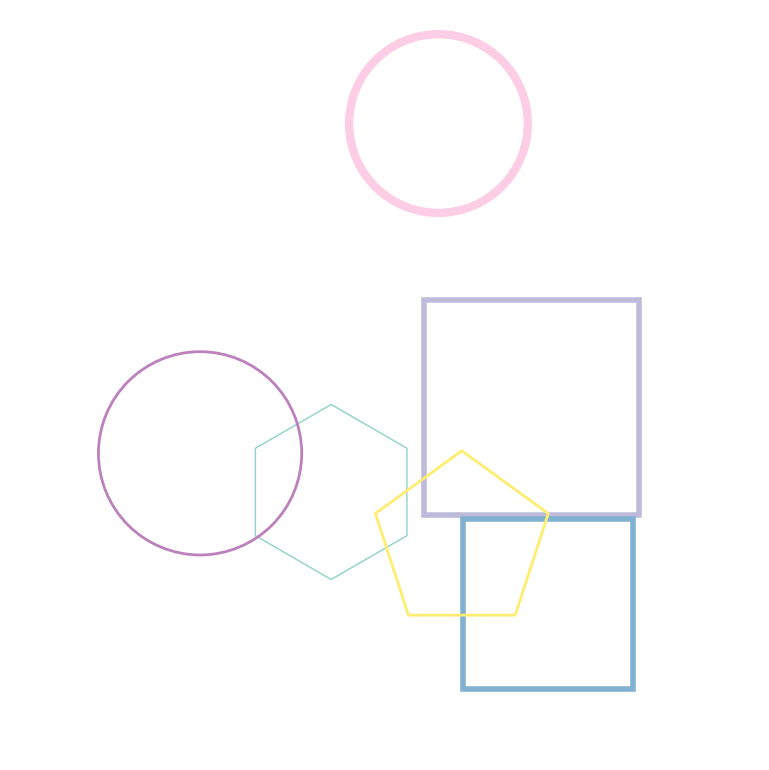[{"shape": "hexagon", "thickness": 0.5, "radius": 0.57, "center": [0.43, 0.361]}, {"shape": "square", "thickness": 2, "radius": 0.7, "center": [0.69, 0.47]}, {"shape": "square", "thickness": 2, "radius": 0.55, "center": [0.712, 0.215]}, {"shape": "circle", "thickness": 3, "radius": 0.58, "center": [0.569, 0.84]}, {"shape": "circle", "thickness": 1, "radius": 0.66, "center": [0.26, 0.411]}, {"shape": "pentagon", "thickness": 1, "radius": 0.59, "center": [0.6, 0.297]}]